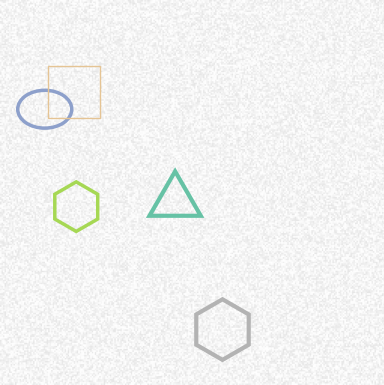[{"shape": "triangle", "thickness": 3, "radius": 0.38, "center": [0.455, 0.478]}, {"shape": "oval", "thickness": 2.5, "radius": 0.35, "center": [0.116, 0.716]}, {"shape": "hexagon", "thickness": 2.5, "radius": 0.32, "center": [0.198, 0.463]}, {"shape": "square", "thickness": 1, "radius": 0.34, "center": [0.193, 0.761]}, {"shape": "hexagon", "thickness": 3, "radius": 0.39, "center": [0.578, 0.144]}]